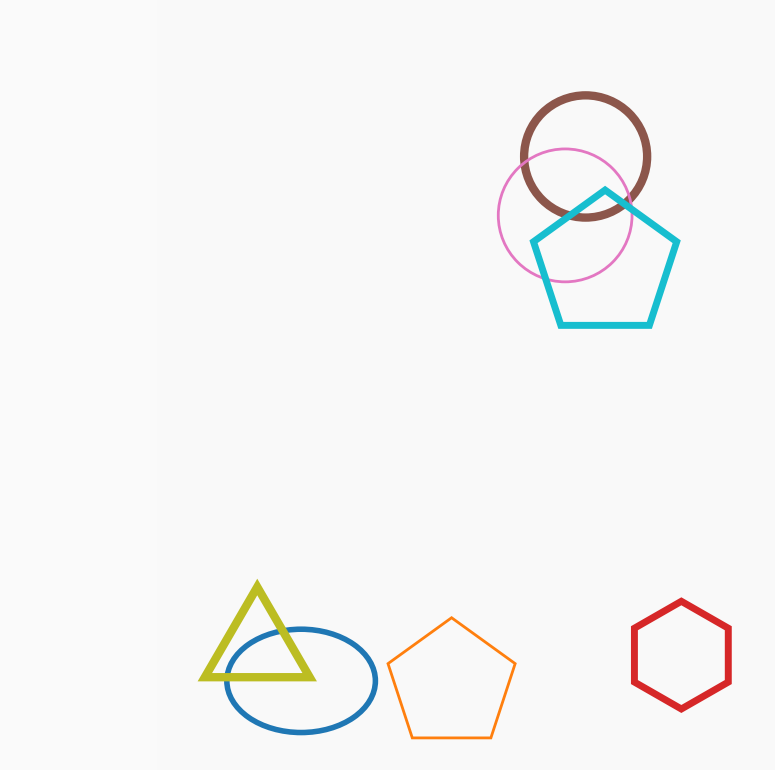[{"shape": "oval", "thickness": 2, "radius": 0.48, "center": [0.389, 0.116]}, {"shape": "pentagon", "thickness": 1, "radius": 0.43, "center": [0.583, 0.111]}, {"shape": "hexagon", "thickness": 2.5, "radius": 0.35, "center": [0.879, 0.149]}, {"shape": "circle", "thickness": 3, "radius": 0.4, "center": [0.756, 0.797]}, {"shape": "circle", "thickness": 1, "radius": 0.43, "center": [0.729, 0.72]}, {"shape": "triangle", "thickness": 3, "radius": 0.39, "center": [0.332, 0.16]}, {"shape": "pentagon", "thickness": 2.5, "radius": 0.49, "center": [0.781, 0.656]}]